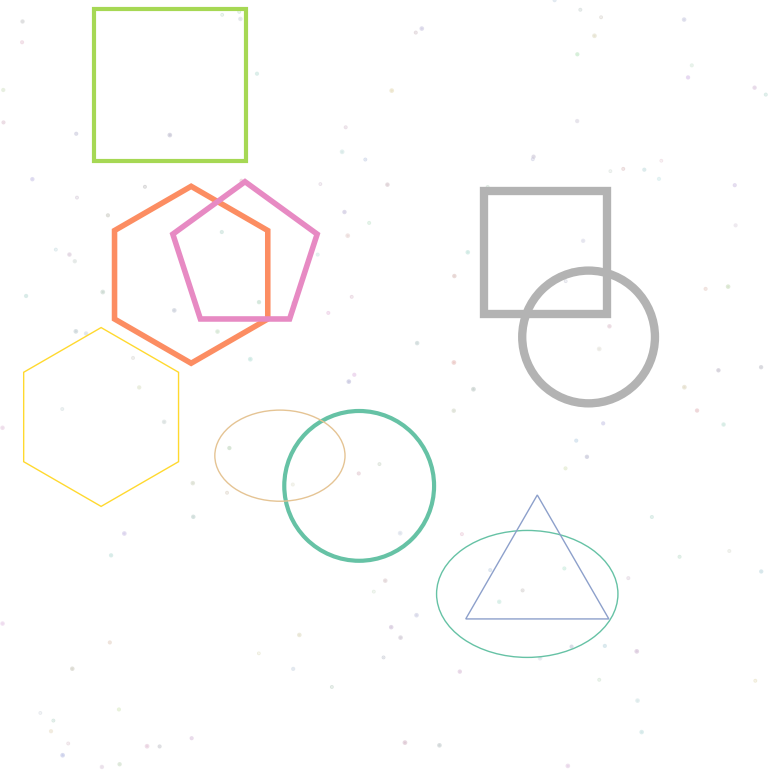[{"shape": "oval", "thickness": 0.5, "radius": 0.59, "center": [0.685, 0.229]}, {"shape": "circle", "thickness": 1.5, "radius": 0.49, "center": [0.466, 0.369]}, {"shape": "hexagon", "thickness": 2, "radius": 0.57, "center": [0.248, 0.643]}, {"shape": "triangle", "thickness": 0.5, "radius": 0.54, "center": [0.698, 0.25]}, {"shape": "pentagon", "thickness": 2, "radius": 0.49, "center": [0.318, 0.665]}, {"shape": "square", "thickness": 1.5, "radius": 0.49, "center": [0.221, 0.89]}, {"shape": "hexagon", "thickness": 0.5, "radius": 0.58, "center": [0.131, 0.458]}, {"shape": "oval", "thickness": 0.5, "radius": 0.42, "center": [0.364, 0.408]}, {"shape": "square", "thickness": 3, "radius": 0.4, "center": [0.709, 0.672]}, {"shape": "circle", "thickness": 3, "radius": 0.43, "center": [0.764, 0.562]}]